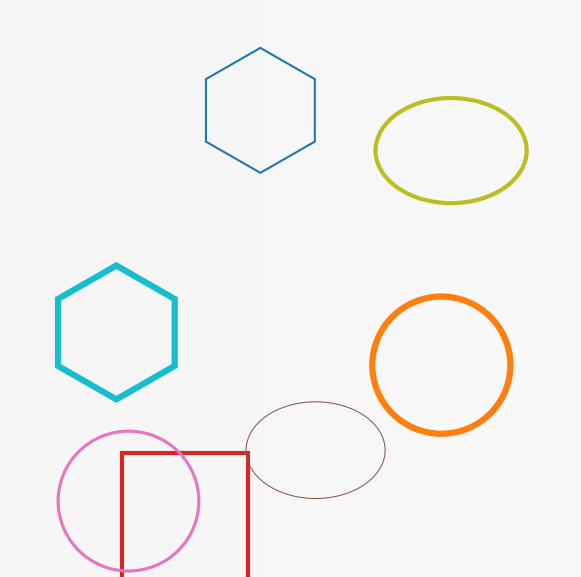[{"shape": "hexagon", "thickness": 1, "radius": 0.54, "center": [0.448, 0.808]}, {"shape": "circle", "thickness": 3, "radius": 0.59, "center": [0.759, 0.367]}, {"shape": "square", "thickness": 2, "radius": 0.54, "center": [0.318, 0.105]}, {"shape": "oval", "thickness": 0.5, "radius": 0.6, "center": [0.543, 0.22]}, {"shape": "circle", "thickness": 1.5, "radius": 0.61, "center": [0.221, 0.131]}, {"shape": "oval", "thickness": 2, "radius": 0.65, "center": [0.776, 0.738]}, {"shape": "hexagon", "thickness": 3, "radius": 0.58, "center": [0.2, 0.423]}]